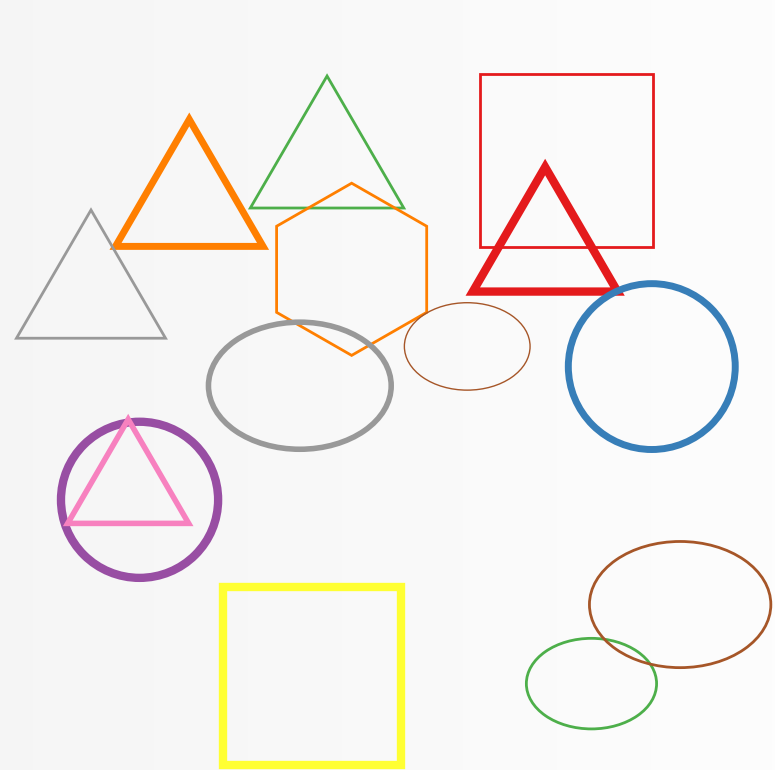[{"shape": "triangle", "thickness": 3, "radius": 0.54, "center": [0.703, 0.675]}, {"shape": "square", "thickness": 1, "radius": 0.56, "center": [0.731, 0.792]}, {"shape": "circle", "thickness": 2.5, "radius": 0.54, "center": [0.841, 0.524]}, {"shape": "oval", "thickness": 1, "radius": 0.42, "center": [0.763, 0.112]}, {"shape": "triangle", "thickness": 1, "radius": 0.57, "center": [0.422, 0.787]}, {"shape": "circle", "thickness": 3, "radius": 0.51, "center": [0.18, 0.351]}, {"shape": "triangle", "thickness": 2.5, "radius": 0.55, "center": [0.244, 0.735]}, {"shape": "hexagon", "thickness": 1, "radius": 0.56, "center": [0.454, 0.65]}, {"shape": "square", "thickness": 3, "radius": 0.58, "center": [0.403, 0.122]}, {"shape": "oval", "thickness": 0.5, "radius": 0.41, "center": [0.603, 0.55]}, {"shape": "oval", "thickness": 1, "radius": 0.59, "center": [0.878, 0.215]}, {"shape": "triangle", "thickness": 2, "radius": 0.45, "center": [0.165, 0.365]}, {"shape": "triangle", "thickness": 1, "radius": 0.56, "center": [0.117, 0.616]}, {"shape": "oval", "thickness": 2, "radius": 0.59, "center": [0.387, 0.499]}]